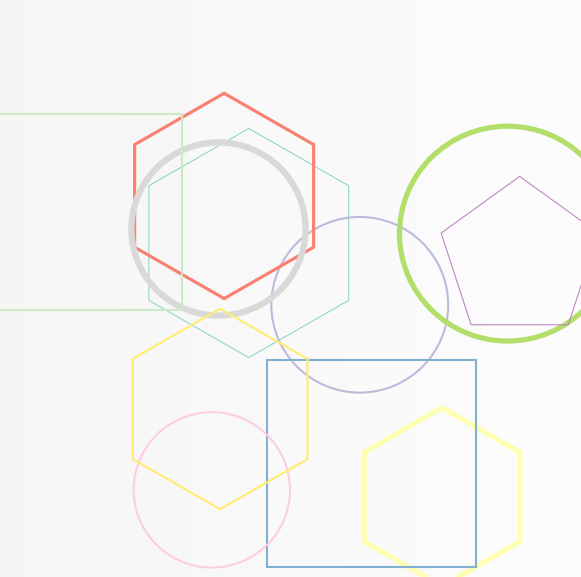[{"shape": "hexagon", "thickness": 0.5, "radius": 0.99, "center": [0.428, 0.578]}, {"shape": "hexagon", "thickness": 2.5, "radius": 0.77, "center": [0.76, 0.139]}, {"shape": "circle", "thickness": 1, "radius": 0.76, "center": [0.619, 0.471]}, {"shape": "hexagon", "thickness": 1.5, "radius": 0.89, "center": [0.386, 0.66]}, {"shape": "square", "thickness": 1, "radius": 0.9, "center": [0.639, 0.197]}, {"shape": "circle", "thickness": 2.5, "radius": 0.93, "center": [0.873, 0.595]}, {"shape": "circle", "thickness": 1, "radius": 0.67, "center": [0.364, 0.151]}, {"shape": "circle", "thickness": 3, "radius": 0.75, "center": [0.376, 0.603]}, {"shape": "pentagon", "thickness": 0.5, "radius": 0.71, "center": [0.894, 0.552]}, {"shape": "square", "thickness": 1, "radius": 0.85, "center": [0.145, 0.632]}, {"shape": "hexagon", "thickness": 1, "radius": 0.87, "center": [0.379, 0.291]}]